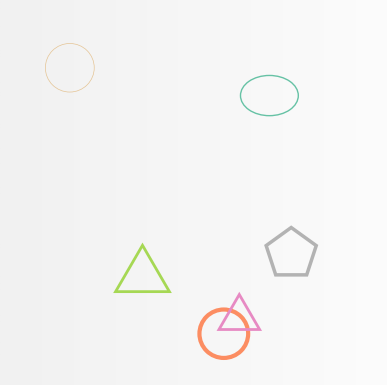[{"shape": "oval", "thickness": 1, "radius": 0.37, "center": [0.695, 0.752]}, {"shape": "circle", "thickness": 3, "radius": 0.31, "center": [0.578, 0.133]}, {"shape": "triangle", "thickness": 2, "radius": 0.3, "center": [0.618, 0.174]}, {"shape": "triangle", "thickness": 2, "radius": 0.4, "center": [0.368, 0.283]}, {"shape": "circle", "thickness": 0.5, "radius": 0.32, "center": [0.18, 0.824]}, {"shape": "pentagon", "thickness": 2.5, "radius": 0.34, "center": [0.751, 0.341]}]